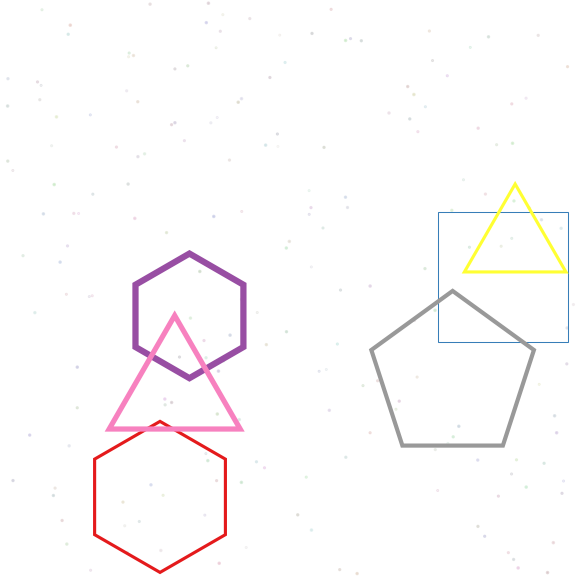[{"shape": "hexagon", "thickness": 1.5, "radius": 0.65, "center": [0.277, 0.139]}, {"shape": "square", "thickness": 0.5, "radius": 0.56, "center": [0.871, 0.519]}, {"shape": "hexagon", "thickness": 3, "radius": 0.54, "center": [0.328, 0.452]}, {"shape": "triangle", "thickness": 1.5, "radius": 0.51, "center": [0.892, 0.579]}, {"shape": "triangle", "thickness": 2.5, "radius": 0.65, "center": [0.302, 0.322]}, {"shape": "pentagon", "thickness": 2, "radius": 0.74, "center": [0.784, 0.347]}]